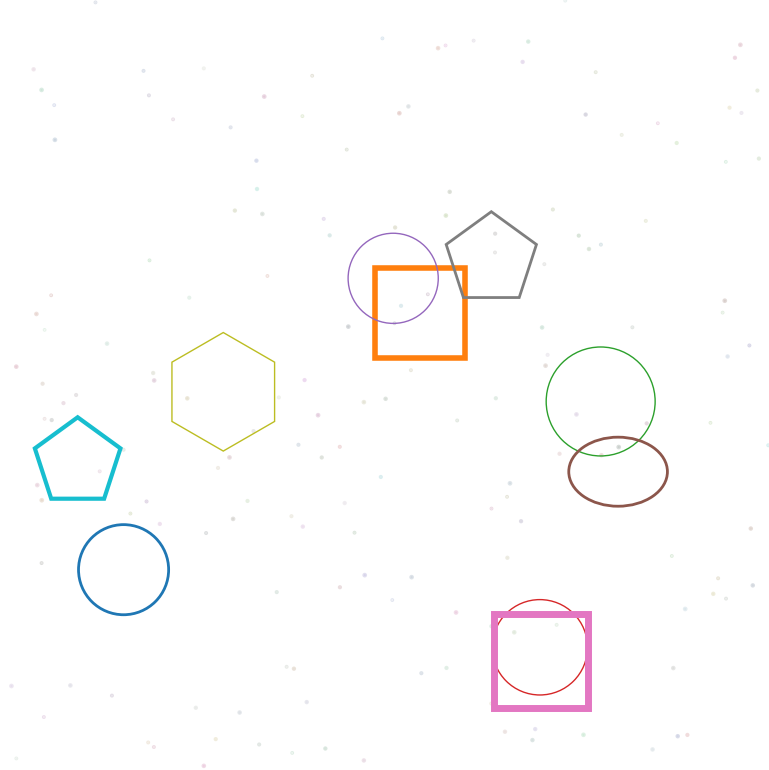[{"shape": "circle", "thickness": 1, "radius": 0.29, "center": [0.16, 0.26]}, {"shape": "square", "thickness": 2, "radius": 0.29, "center": [0.545, 0.593]}, {"shape": "circle", "thickness": 0.5, "radius": 0.35, "center": [0.78, 0.479]}, {"shape": "circle", "thickness": 0.5, "radius": 0.31, "center": [0.701, 0.159]}, {"shape": "circle", "thickness": 0.5, "radius": 0.29, "center": [0.511, 0.639]}, {"shape": "oval", "thickness": 1, "radius": 0.32, "center": [0.803, 0.387]}, {"shape": "square", "thickness": 2.5, "radius": 0.31, "center": [0.703, 0.142]}, {"shape": "pentagon", "thickness": 1, "radius": 0.31, "center": [0.638, 0.663]}, {"shape": "hexagon", "thickness": 0.5, "radius": 0.38, "center": [0.29, 0.491]}, {"shape": "pentagon", "thickness": 1.5, "radius": 0.29, "center": [0.101, 0.4]}]